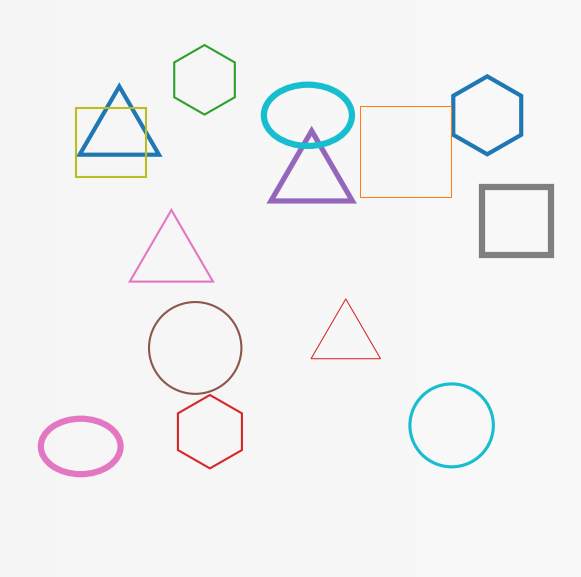[{"shape": "hexagon", "thickness": 2, "radius": 0.34, "center": [0.838, 0.799]}, {"shape": "triangle", "thickness": 2, "radius": 0.39, "center": [0.205, 0.771]}, {"shape": "square", "thickness": 0.5, "radius": 0.39, "center": [0.698, 0.737]}, {"shape": "hexagon", "thickness": 1, "radius": 0.3, "center": [0.352, 0.861]}, {"shape": "hexagon", "thickness": 1, "radius": 0.32, "center": [0.361, 0.252]}, {"shape": "triangle", "thickness": 0.5, "radius": 0.35, "center": [0.595, 0.412]}, {"shape": "triangle", "thickness": 2.5, "radius": 0.4, "center": [0.536, 0.692]}, {"shape": "circle", "thickness": 1, "radius": 0.4, "center": [0.336, 0.397]}, {"shape": "triangle", "thickness": 1, "radius": 0.41, "center": [0.295, 0.553]}, {"shape": "oval", "thickness": 3, "radius": 0.34, "center": [0.139, 0.226]}, {"shape": "square", "thickness": 3, "radius": 0.29, "center": [0.889, 0.617]}, {"shape": "square", "thickness": 1, "radius": 0.3, "center": [0.191, 0.752]}, {"shape": "circle", "thickness": 1.5, "radius": 0.36, "center": [0.777, 0.263]}, {"shape": "oval", "thickness": 3, "radius": 0.38, "center": [0.53, 0.799]}]